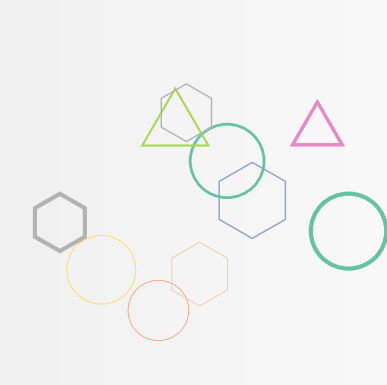[{"shape": "circle", "thickness": 2, "radius": 0.48, "center": [0.586, 0.582]}, {"shape": "circle", "thickness": 3, "radius": 0.49, "center": [0.899, 0.4]}, {"shape": "circle", "thickness": 0.5, "radius": 0.39, "center": [0.409, 0.194]}, {"shape": "hexagon", "thickness": 1, "radius": 0.49, "center": [0.651, 0.479]}, {"shape": "triangle", "thickness": 2.5, "radius": 0.37, "center": [0.819, 0.661]}, {"shape": "triangle", "thickness": 1.5, "radius": 0.49, "center": [0.452, 0.671]}, {"shape": "circle", "thickness": 0.5, "radius": 0.45, "center": [0.261, 0.299]}, {"shape": "hexagon", "thickness": 0.5, "radius": 0.41, "center": [0.515, 0.288]}, {"shape": "hexagon", "thickness": 3, "radius": 0.37, "center": [0.155, 0.422]}, {"shape": "hexagon", "thickness": 1, "radius": 0.37, "center": [0.481, 0.707]}]